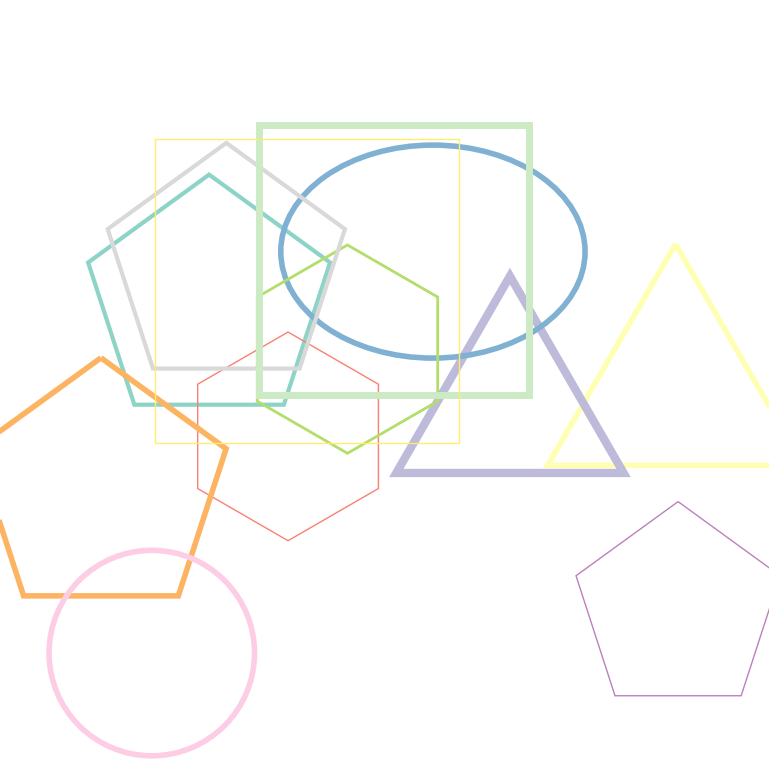[{"shape": "pentagon", "thickness": 1.5, "radius": 0.83, "center": [0.272, 0.608]}, {"shape": "triangle", "thickness": 2, "radius": 0.96, "center": [0.877, 0.492]}, {"shape": "triangle", "thickness": 3, "radius": 0.85, "center": [0.662, 0.471]}, {"shape": "hexagon", "thickness": 0.5, "radius": 0.68, "center": [0.374, 0.433]}, {"shape": "oval", "thickness": 2, "radius": 0.99, "center": [0.562, 0.673]}, {"shape": "pentagon", "thickness": 2, "radius": 0.85, "center": [0.131, 0.364]}, {"shape": "hexagon", "thickness": 1, "radius": 0.68, "center": [0.451, 0.547]}, {"shape": "circle", "thickness": 2, "radius": 0.67, "center": [0.197, 0.152]}, {"shape": "pentagon", "thickness": 1.5, "radius": 0.81, "center": [0.294, 0.652]}, {"shape": "pentagon", "thickness": 0.5, "radius": 0.7, "center": [0.881, 0.209]}, {"shape": "square", "thickness": 2.5, "radius": 0.88, "center": [0.512, 0.662]}, {"shape": "square", "thickness": 0.5, "radius": 0.99, "center": [0.398, 0.622]}]